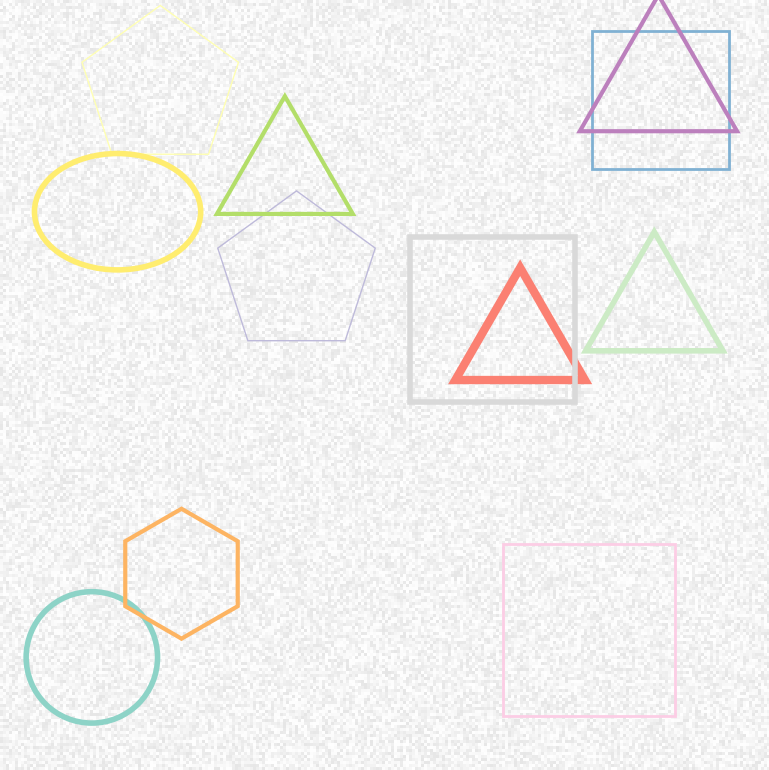[{"shape": "circle", "thickness": 2, "radius": 0.43, "center": [0.119, 0.146]}, {"shape": "pentagon", "thickness": 0.5, "radius": 0.53, "center": [0.208, 0.886]}, {"shape": "pentagon", "thickness": 0.5, "radius": 0.54, "center": [0.385, 0.645]}, {"shape": "triangle", "thickness": 3, "radius": 0.49, "center": [0.676, 0.555]}, {"shape": "square", "thickness": 1, "radius": 0.45, "center": [0.858, 0.871]}, {"shape": "hexagon", "thickness": 1.5, "radius": 0.42, "center": [0.236, 0.255]}, {"shape": "triangle", "thickness": 1.5, "radius": 0.51, "center": [0.37, 0.773]}, {"shape": "square", "thickness": 1, "radius": 0.56, "center": [0.765, 0.182]}, {"shape": "square", "thickness": 2, "radius": 0.54, "center": [0.639, 0.585]}, {"shape": "triangle", "thickness": 1.5, "radius": 0.59, "center": [0.855, 0.889]}, {"shape": "triangle", "thickness": 2, "radius": 0.52, "center": [0.85, 0.596]}, {"shape": "oval", "thickness": 2, "radius": 0.54, "center": [0.153, 0.725]}]